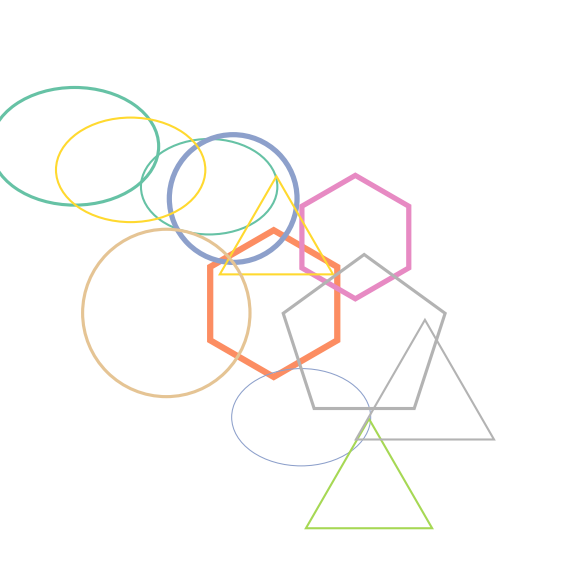[{"shape": "oval", "thickness": 1, "radius": 0.59, "center": [0.362, 0.676]}, {"shape": "oval", "thickness": 1.5, "radius": 0.73, "center": [0.129, 0.746]}, {"shape": "hexagon", "thickness": 3, "radius": 0.64, "center": [0.474, 0.473]}, {"shape": "oval", "thickness": 0.5, "radius": 0.6, "center": [0.522, 0.277]}, {"shape": "circle", "thickness": 2.5, "radius": 0.55, "center": [0.404, 0.655]}, {"shape": "hexagon", "thickness": 2.5, "radius": 0.53, "center": [0.615, 0.589]}, {"shape": "triangle", "thickness": 1, "radius": 0.63, "center": [0.639, 0.148]}, {"shape": "triangle", "thickness": 1, "radius": 0.57, "center": [0.479, 0.581]}, {"shape": "oval", "thickness": 1, "radius": 0.65, "center": [0.226, 0.705]}, {"shape": "circle", "thickness": 1.5, "radius": 0.72, "center": [0.288, 0.457]}, {"shape": "triangle", "thickness": 1, "radius": 0.69, "center": [0.736, 0.307]}, {"shape": "pentagon", "thickness": 1.5, "radius": 0.74, "center": [0.631, 0.411]}]